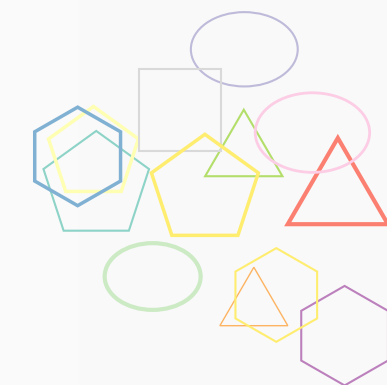[{"shape": "pentagon", "thickness": 1.5, "radius": 0.72, "center": [0.248, 0.517]}, {"shape": "pentagon", "thickness": 2.5, "radius": 0.61, "center": [0.241, 0.601]}, {"shape": "oval", "thickness": 1.5, "radius": 0.69, "center": [0.63, 0.872]}, {"shape": "triangle", "thickness": 3, "radius": 0.75, "center": [0.872, 0.492]}, {"shape": "hexagon", "thickness": 2.5, "radius": 0.64, "center": [0.2, 0.594]}, {"shape": "triangle", "thickness": 1, "radius": 0.51, "center": [0.655, 0.205]}, {"shape": "triangle", "thickness": 1.5, "radius": 0.58, "center": [0.629, 0.6]}, {"shape": "oval", "thickness": 2, "radius": 0.74, "center": [0.806, 0.656]}, {"shape": "square", "thickness": 1.5, "radius": 0.53, "center": [0.464, 0.714]}, {"shape": "hexagon", "thickness": 1.5, "radius": 0.65, "center": [0.889, 0.128]}, {"shape": "oval", "thickness": 3, "radius": 0.62, "center": [0.394, 0.282]}, {"shape": "hexagon", "thickness": 1.5, "radius": 0.61, "center": [0.713, 0.234]}, {"shape": "pentagon", "thickness": 2.5, "radius": 0.73, "center": [0.529, 0.506]}]